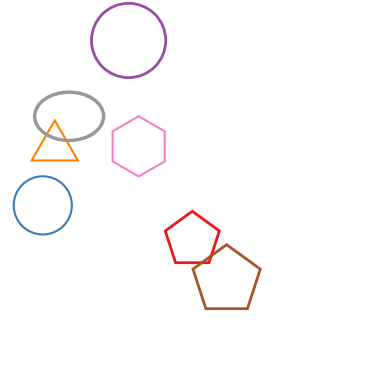[{"shape": "pentagon", "thickness": 2, "radius": 0.37, "center": [0.5, 0.377]}, {"shape": "circle", "thickness": 1.5, "radius": 0.38, "center": [0.111, 0.467]}, {"shape": "circle", "thickness": 2, "radius": 0.48, "center": [0.334, 0.895]}, {"shape": "triangle", "thickness": 1.5, "radius": 0.35, "center": [0.142, 0.618]}, {"shape": "pentagon", "thickness": 2, "radius": 0.46, "center": [0.589, 0.273]}, {"shape": "hexagon", "thickness": 1.5, "radius": 0.39, "center": [0.36, 0.62]}, {"shape": "oval", "thickness": 2.5, "radius": 0.45, "center": [0.18, 0.698]}]